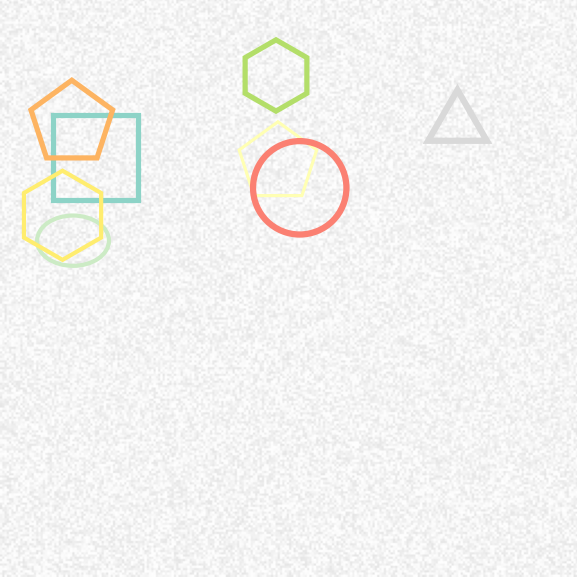[{"shape": "square", "thickness": 2.5, "radius": 0.37, "center": [0.165, 0.727]}, {"shape": "pentagon", "thickness": 1.5, "radius": 0.35, "center": [0.481, 0.718]}, {"shape": "circle", "thickness": 3, "radius": 0.4, "center": [0.519, 0.674]}, {"shape": "pentagon", "thickness": 2.5, "radius": 0.37, "center": [0.124, 0.786]}, {"shape": "hexagon", "thickness": 2.5, "radius": 0.31, "center": [0.478, 0.868]}, {"shape": "triangle", "thickness": 3, "radius": 0.29, "center": [0.792, 0.785]}, {"shape": "oval", "thickness": 2, "radius": 0.31, "center": [0.126, 0.582]}, {"shape": "hexagon", "thickness": 2, "radius": 0.39, "center": [0.108, 0.626]}]